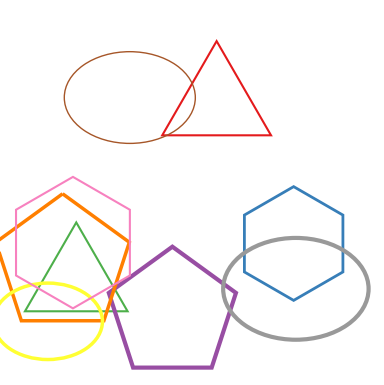[{"shape": "triangle", "thickness": 1.5, "radius": 0.82, "center": [0.563, 0.73]}, {"shape": "hexagon", "thickness": 2, "radius": 0.74, "center": [0.763, 0.367]}, {"shape": "triangle", "thickness": 1.5, "radius": 0.77, "center": [0.198, 0.268]}, {"shape": "pentagon", "thickness": 3, "radius": 0.87, "center": [0.448, 0.186]}, {"shape": "pentagon", "thickness": 2.5, "radius": 0.91, "center": [0.163, 0.314]}, {"shape": "oval", "thickness": 2.5, "radius": 0.71, "center": [0.124, 0.165]}, {"shape": "oval", "thickness": 1, "radius": 0.85, "center": [0.337, 0.747]}, {"shape": "hexagon", "thickness": 1.5, "radius": 0.85, "center": [0.189, 0.37]}, {"shape": "oval", "thickness": 3, "radius": 0.94, "center": [0.769, 0.25]}]